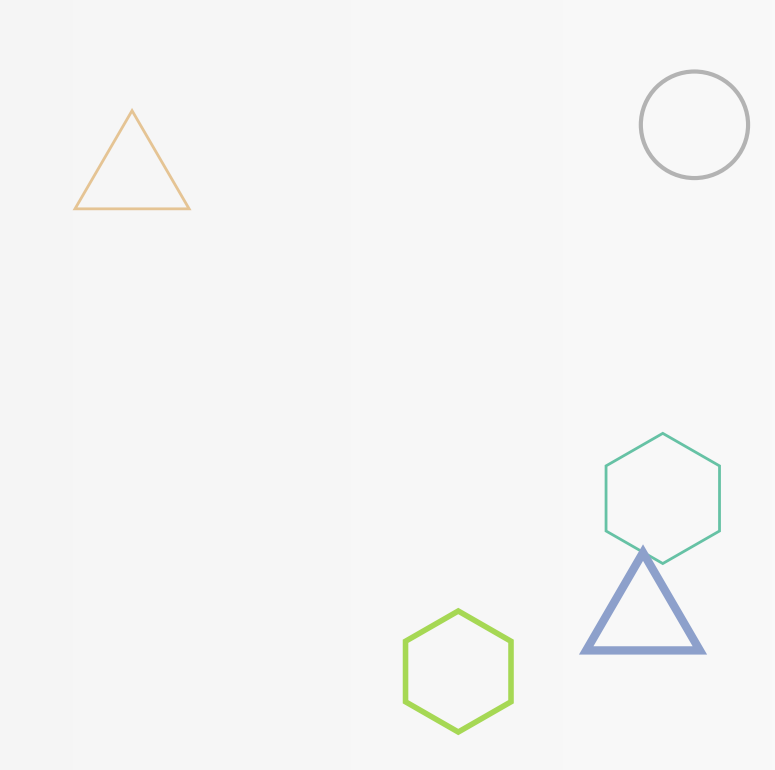[{"shape": "hexagon", "thickness": 1, "radius": 0.42, "center": [0.855, 0.353]}, {"shape": "triangle", "thickness": 3, "radius": 0.42, "center": [0.83, 0.198]}, {"shape": "hexagon", "thickness": 2, "radius": 0.39, "center": [0.591, 0.128]}, {"shape": "triangle", "thickness": 1, "radius": 0.43, "center": [0.17, 0.771]}, {"shape": "circle", "thickness": 1.5, "radius": 0.35, "center": [0.896, 0.838]}]